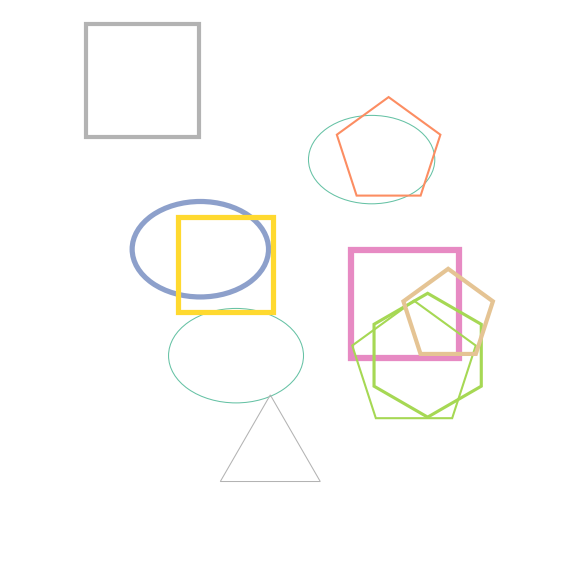[{"shape": "oval", "thickness": 0.5, "radius": 0.58, "center": [0.409, 0.383]}, {"shape": "oval", "thickness": 0.5, "radius": 0.55, "center": [0.644, 0.723]}, {"shape": "pentagon", "thickness": 1, "radius": 0.47, "center": [0.673, 0.737]}, {"shape": "oval", "thickness": 2.5, "radius": 0.59, "center": [0.347, 0.568]}, {"shape": "square", "thickness": 3, "radius": 0.47, "center": [0.701, 0.473]}, {"shape": "pentagon", "thickness": 1, "radius": 0.56, "center": [0.717, 0.366]}, {"shape": "hexagon", "thickness": 1.5, "radius": 0.54, "center": [0.741, 0.384]}, {"shape": "square", "thickness": 2.5, "radius": 0.41, "center": [0.391, 0.542]}, {"shape": "pentagon", "thickness": 2, "radius": 0.41, "center": [0.776, 0.452]}, {"shape": "square", "thickness": 2, "radius": 0.49, "center": [0.246, 0.86]}, {"shape": "triangle", "thickness": 0.5, "radius": 0.5, "center": [0.468, 0.215]}]